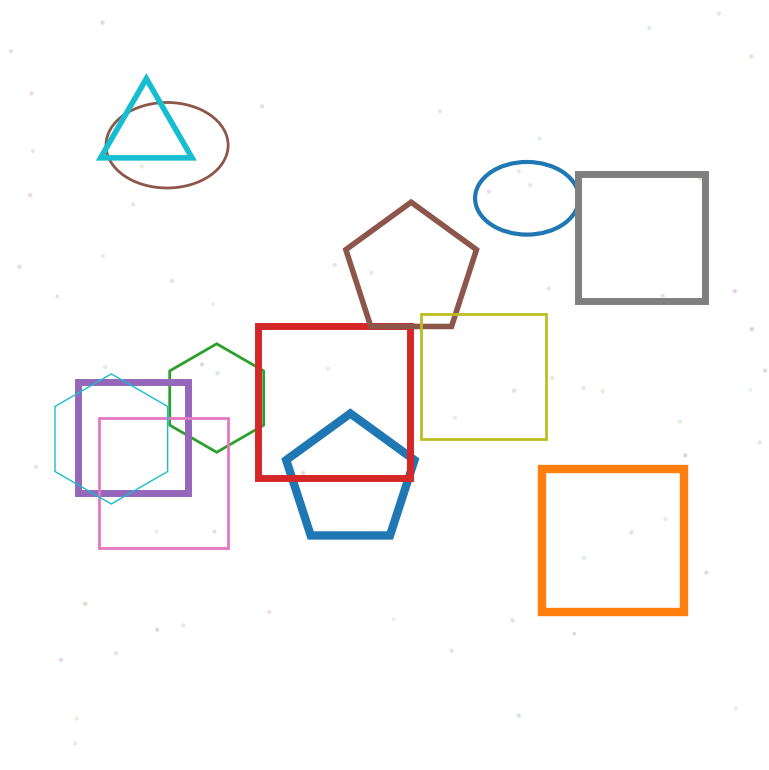[{"shape": "oval", "thickness": 1.5, "radius": 0.34, "center": [0.684, 0.742]}, {"shape": "pentagon", "thickness": 3, "radius": 0.44, "center": [0.455, 0.375]}, {"shape": "square", "thickness": 3, "radius": 0.46, "center": [0.796, 0.298]}, {"shape": "hexagon", "thickness": 1, "radius": 0.35, "center": [0.281, 0.483]}, {"shape": "square", "thickness": 2.5, "radius": 0.49, "center": [0.434, 0.478]}, {"shape": "square", "thickness": 2.5, "radius": 0.36, "center": [0.173, 0.432]}, {"shape": "pentagon", "thickness": 2, "radius": 0.45, "center": [0.534, 0.648]}, {"shape": "oval", "thickness": 1, "radius": 0.4, "center": [0.217, 0.811]}, {"shape": "square", "thickness": 1, "radius": 0.42, "center": [0.212, 0.373]}, {"shape": "square", "thickness": 2.5, "radius": 0.41, "center": [0.833, 0.691]}, {"shape": "square", "thickness": 1, "radius": 0.41, "center": [0.628, 0.511]}, {"shape": "hexagon", "thickness": 0.5, "radius": 0.42, "center": [0.145, 0.43]}, {"shape": "triangle", "thickness": 2, "radius": 0.34, "center": [0.19, 0.829]}]